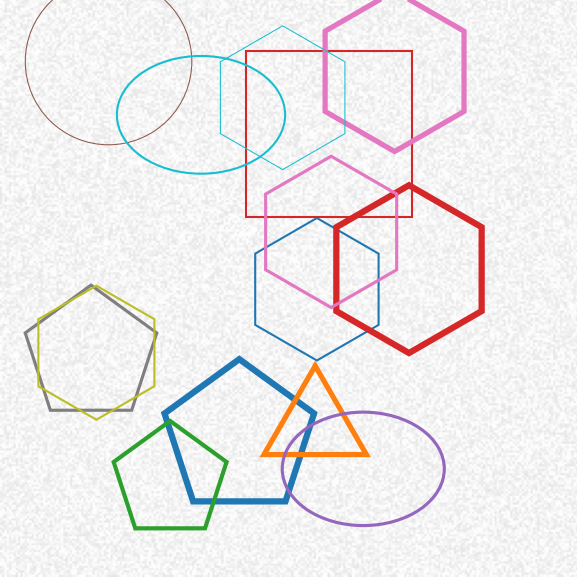[{"shape": "pentagon", "thickness": 3, "radius": 0.68, "center": [0.414, 0.241]}, {"shape": "hexagon", "thickness": 1, "radius": 0.62, "center": [0.549, 0.498]}, {"shape": "triangle", "thickness": 2.5, "radius": 0.51, "center": [0.546, 0.263]}, {"shape": "pentagon", "thickness": 2, "radius": 0.51, "center": [0.295, 0.167]}, {"shape": "square", "thickness": 1, "radius": 0.72, "center": [0.57, 0.766]}, {"shape": "hexagon", "thickness": 3, "radius": 0.73, "center": [0.708, 0.533]}, {"shape": "oval", "thickness": 1.5, "radius": 0.7, "center": [0.629, 0.187]}, {"shape": "circle", "thickness": 0.5, "radius": 0.72, "center": [0.188, 0.893]}, {"shape": "hexagon", "thickness": 1.5, "radius": 0.66, "center": [0.573, 0.598]}, {"shape": "hexagon", "thickness": 2.5, "radius": 0.69, "center": [0.683, 0.876]}, {"shape": "pentagon", "thickness": 1.5, "radius": 0.6, "center": [0.158, 0.386]}, {"shape": "hexagon", "thickness": 1, "radius": 0.58, "center": [0.167, 0.388]}, {"shape": "oval", "thickness": 1, "radius": 0.73, "center": [0.348, 0.8]}, {"shape": "hexagon", "thickness": 0.5, "radius": 0.62, "center": [0.489, 0.83]}]